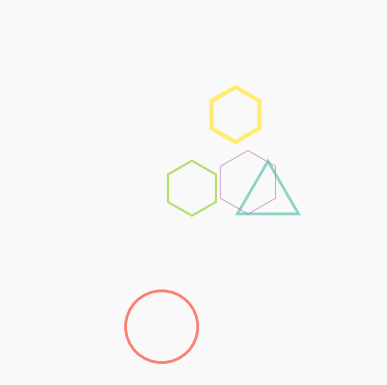[{"shape": "triangle", "thickness": 2, "radius": 0.46, "center": [0.692, 0.49]}, {"shape": "circle", "thickness": 2, "radius": 0.47, "center": [0.417, 0.151]}, {"shape": "hexagon", "thickness": 1.5, "radius": 0.36, "center": [0.495, 0.511]}, {"shape": "hexagon", "thickness": 0.5, "radius": 0.41, "center": [0.64, 0.527]}, {"shape": "hexagon", "thickness": 3, "radius": 0.36, "center": [0.608, 0.702]}]